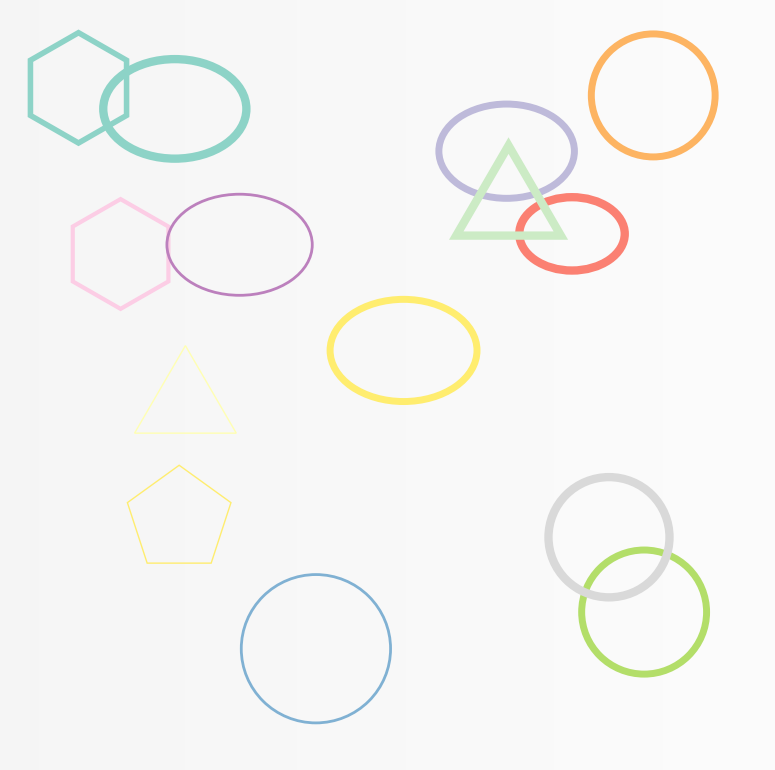[{"shape": "oval", "thickness": 3, "radius": 0.46, "center": [0.226, 0.859]}, {"shape": "hexagon", "thickness": 2, "radius": 0.36, "center": [0.101, 0.886]}, {"shape": "triangle", "thickness": 0.5, "radius": 0.38, "center": [0.239, 0.475]}, {"shape": "oval", "thickness": 2.5, "radius": 0.44, "center": [0.654, 0.804]}, {"shape": "oval", "thickness": 3, "radius": 0.34, "center": [0.738, 0.696]}, {"shape": "circle", "thickness": 1, "radius": 0.48, "center": [0.408, 0.157]}, {"shape": "circle", "thickness": 2.5, "radius": 0.4, "center": [0.843, 0.876]}, {"shape": "circle", "thickness": 2.5, "radius": 0.4, "center": [0.831, 0.205]}, {"shape": "hexagon", "thickness": 1.5, "radius": 0.36, "center": [0.156, 0.67]}, {"shape": "circle", "thickness": 3, "radius": 0.39, "center": [0.786, 0.302]}, {"shape": "oval", "thickness": 1, "radius": 0.47, "center": [0.309, 0.682]}, {"shape": "triangle", "thickness": 3, "radius": 0.39, "center": [0.656, 0.733]}, {"shape": "oval", "thickness": 2.5, "radius": 0.47, "center": [0.521, 0.545]}, {"shape": "pentagon", "thickness": 0.5, "radius": 0.35, "center": [0.231, 0.326]}]